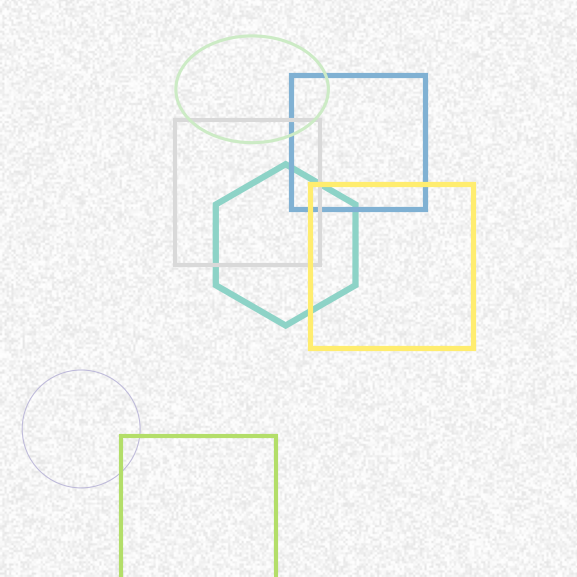[{"shape": "hexagon", "thickness": 3, "radius": 0.7, "center": [0.495, 0.575]}, {"shape": "circle", "thickness": 0.5, "radius": 0.51, "center": [0.141, 0.256]}, {"shape": "square", "thickness": 2.5, "radius": 0.58, "center": [0.62, 0.753]}, {"shape": "square", "thickness": 2, "radius": 0.67, "center": [0.343, 0.11]}, {"shape": "square", "thickness": 2, "radius": 0.63, "center": [0.429, 0.665]}, {"shape": "oval", "thickness": 1.5, "radius": 0.66, "center": [0.437, 0.845]}, {"shape": "square", "thickness": 2.5, "radius": 0.71, "center": [0.677, 0.538]}]